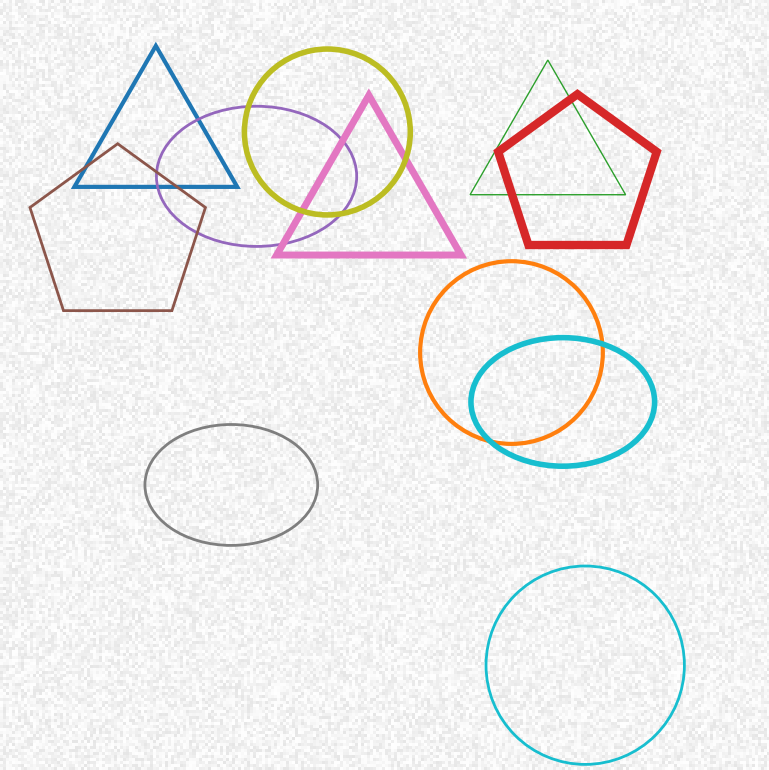[{"shape": "triangle", "thickness": 1.5, "radius": 0.61, "center": [0.202, 0.818]}, {"shape": "circle", "thickness": 1.5, "radius": 0.59, "center": [0.664, 0.542]}, {"shape": "triangle", "thickness": 0.5, "radius": 0.58, "center": [0.711, 0.805]}, {"shape": "pentagon", "thickness": 3, "radius": 0.54, "center": [0.75, 0.769]}, {"shape": "oval", "thickness": 1, "radius": 0.65, "center": [0.333, 0.771]}, {"shape": "pentagon", "thickness": 1, "radius": 0.6, "center": [0.153, 0.694]}, {"shape": "triangle", "thickness": 2.5, "radius": 0.69, "center": [0.479, 0.738]}, {"shape": "oval", "thickness": 1, "radius": 0.56, "center": [0.3, 0.37]}, {"shape": "circle", "thickness": 2, "radius": 0.54, "center": [0.425, 0.829]}, {"shape": "circle", "thickness": 1, "radius": 0.64, "center": [0.76, 0.136]}, {"shape": "oval", "thickness": 2, "radius": 0.6, "center": [0.731, 0.478]}]